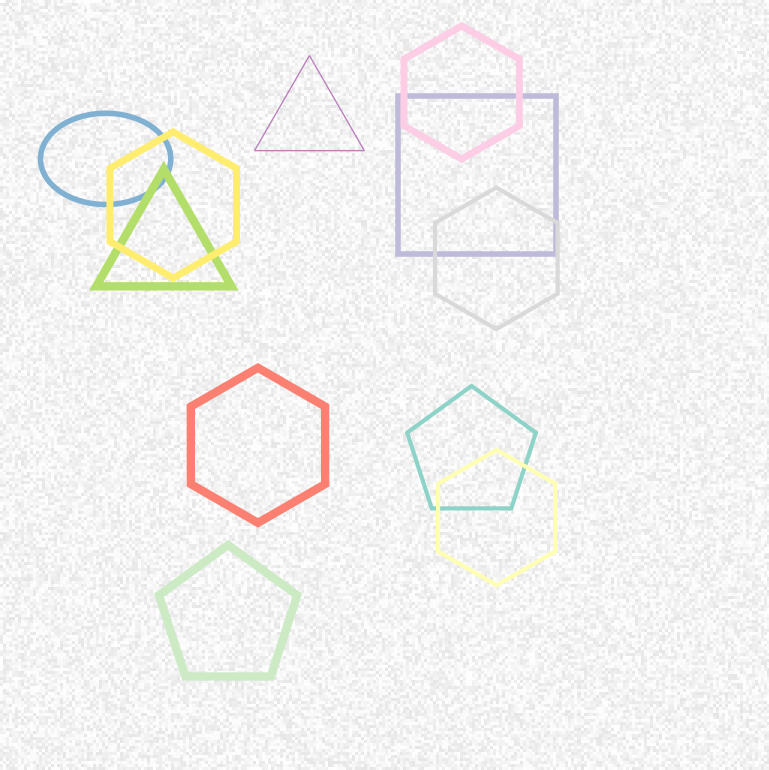[{"shape": "pentagon", "thickness": 1.5, "radius": 0.44, "center": [0.612, 0.411]}, {"shape": "hexagon", "thickness": 1.5, "radius": 0.44, "center": [0.645, 0.328]}, {"shape": "square", "thickness": 2, "radius": 0.51, "center": [0.62, 0.773]}, {"shape": "hexagon", "thickness": 3, "radius": 0.5, "center": [0.335, 0.422]}, {"shape": "oval", "thickness": 2, "radius": 0.42, "center": [0.137, 0.794]}, {"shape": "triangle", "thickness": 3, "radius": 0.51, "center": [0.213, 0.679]}, {"shape": "hexagon", "thickness": 2.5, "radius": 0.43, "center": [0.6, 0.88]}, {"shape": "hexagon", "thickness": 1.5, "radius": 0.46, "center": [0.645, 0.664]}, {"shape": "triangle", "thickness": 0.5, "radius": 0.41, "center": [0.402, 0.846]}, {"shape": "pentagon", "thickness": 3, "radius": 0.47, "center": [0.296, 0.198]}, {"shape": "hexagon", "thickness": 2.5, "radius": 0.47, "center": [0.225, 0.734]}]